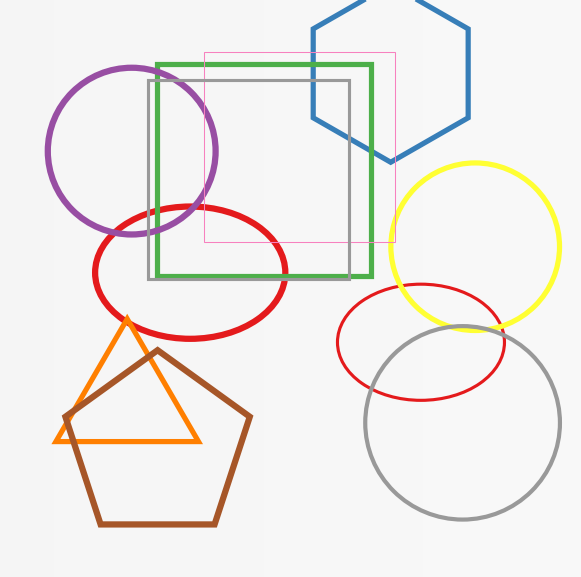[{"shape": "oval", "thickness": 1.5, "radius": 0.72, "center": [0.724, 0.406]}, {"shape": "oval", "thickness": 3, "radius": 0.82, "center": [0.327, 0.527]}, {"shape": "hexagon", "thickness": 2.5, "radius": 0.77, "center": [0.672, 0.872]}, {"shape": "square", "thickness": 2.5, "radius": 0.92, "center": [0.454, 0.705]}, {"shape": "circle", "thickness": 3, "radius": 0.72, "center": [0.227, 0.737]}, {"shape": "triangle", "thickness": 2.5, "radius": 0.71, "center": [0.219, 0.305]}, {"shape": "circle", "thickness": 2.5, "radius": 0.73, "center": [0.818, 0.572]}, {"shape": "pentagon", "thickness": 3, "radius": 0.83, "center": [0.271, 0.226]}, {"shape": "square", "thickness": 0.5, "radius": 0.82, "center": [0.516, 0.745]}, {"shape": "square", "thickness": 1.5, "radius": 0.86, "center": [0.428, 0.688]}, {"shape": "circle", "thickness": 2, "radius": 0.84, "center": [0.796, 0.267]}]